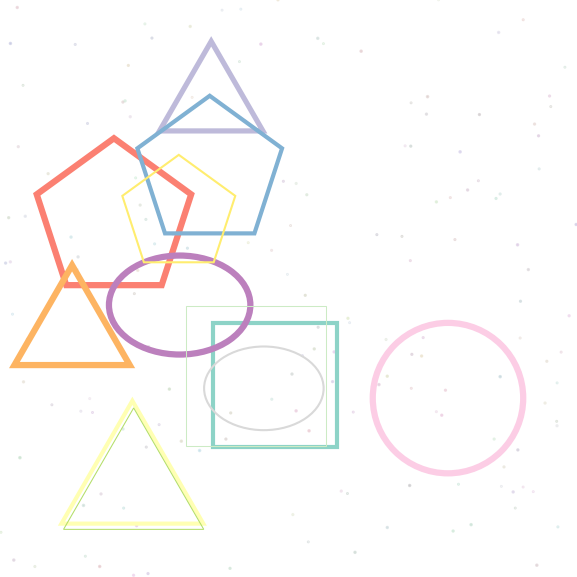[{"shape": "square", "thickness": 2, "radius": 0.54, "center": [0.476, 0.333]}, {"shape": "triangle", "thickness": 2, "radius": 0.71, "center": [0.229, 0.163]}, {"shape": "triangle", "thickness": 2.5, "radius": 0.52, "center": [0.366, 0.824]}, {"shape": "pentagon", "thickness": 3, "radius": 0.7, "center": [0.197, 0.619]}, {"shape": "pentagon", "thickness": 2, "radius": 0.66, "center": [0.363, 0.702]}, {"shape": "triangle", "thickness": 3, "radius": 0.58, "center": [0.125, 0.425]}, {"shape": "triangle", "thickness": 0.5, "radius": 0.7, "center": [0.231, 0.153]}, {"shape": "circle", "thickness": 3, "radius": 0.65, "center": [0.776, 0.31]}, {"shape": "oval", "thickness": 1, "radius": 0.52, "center": [0.457, 0.327]}, {"shape": "oval", "thickness": 3, "radius": 0.61, "center": [0.311, 0.471]}, {"shape": "square", "thickness": 0.5, "radius": 0.61, "center": [0.443, 0.348]}, {"shape": "pentagon", "thickness": 1, "radius": 0.51, "center": [0.31, 0.628]}]